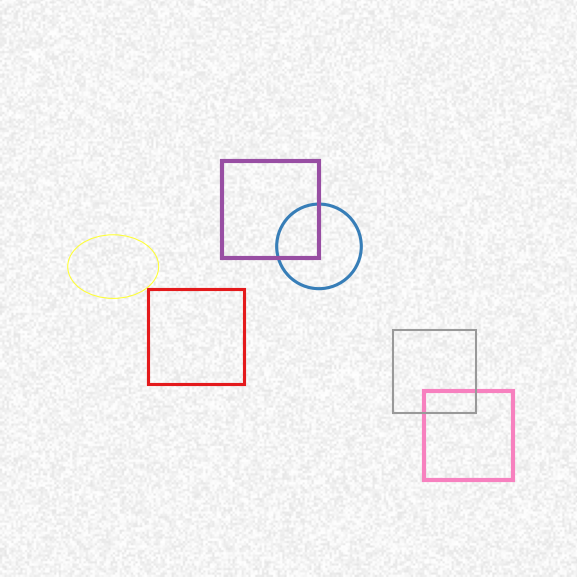[{"shape": "square", "thickness": 1.5, "radius": 0.41, "center": [0.339, 0.416]}, {"shape": "circle", "thickness": 1.5, "radius": 0.37, "center": [0.552, 0.573]}, {"shape": "square", "thickness": 2, "radius": 0.42, "center": [0.468, 0.637]}, {"shape": "oval", "thickness": 0.5, "radius": 0.39, "center": [0.196, 0.538]}, {"shape": "square", "thickness": 2, "radius": 0.39, "center": [0.811, 0.245]}, {"shape": "square", "thickness": 1, "radius": 0.36, "center": [0.753, 0.356]}]